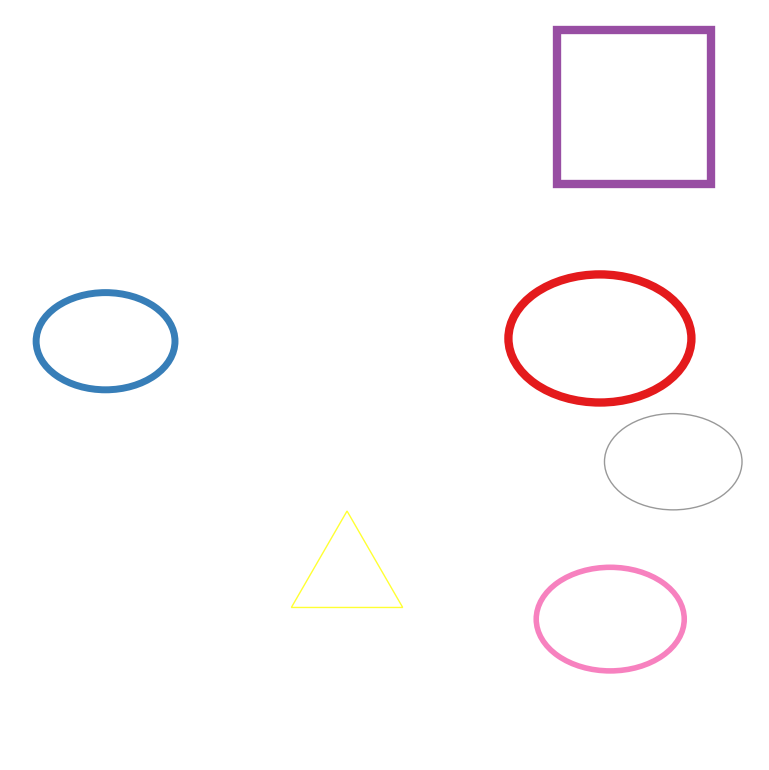[{"shape": "oval", "thickness": 3, "radius": 0.59, "center": [0.779, 0.56]}, {"shape": "oval", "thickness": 2.5, "radius": 0.45, "center": [0.137, 0.557]}, {"shape": "square", "thickness": 3, "radius": 0.5, "center": [0.823, 0.861]}, {"shape": "triangle", "thickness": 0.5, "radius": 0.42, "center": [0.451, 0.253]}, {"shape": "oval", "thickness": 2, "radius": 0.48, "center": [0.793, 0.196]}, {"shape": "oval", "thickness": 0.5, "radius": 0.45, "center": [0.874, 0.4]}]